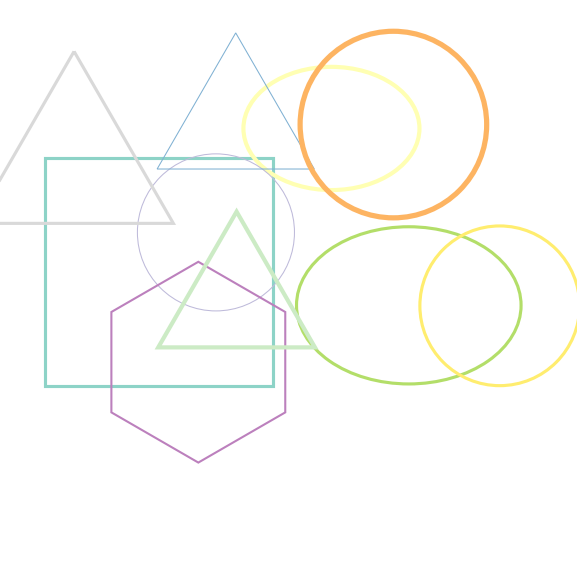[{"shape": "square", "thickness": 1.5, "radius": 0.99, "center": [0.276, 0.528]}, {"shape": "oval", "thickness": 2, "radius": 0.76, "center": [0.574, 0.777]}, {"shape": "circle", "thickness": 0.5, "radius": 0.68, "center": [0.374, 0.597]}, {"shape": "triangle", "thickness": 0.5, "radius": 0.79, "center": [0.408, 0.785]}, {"shape": "circle", "thickness": 2.5, "radius": 0.81, "center": [0.681, 0.783]}, {"shape": "oval", "thickness": 1.5, "radius": 0.97, "center": [0.708, 0.47]}, {"shape": "triangle", "thickness": 1.5, "radius": 0.99, "center": [0.128, 0.712]}, {"shape": "hexagon", "thickness": 1, "radius": 0.87, "center": [0.343, 0.372]}, {"shape": "triangle", "thickness": 2, "radius": 0.78, "center": [0.41, 0.476]}, {"shape": "circle", "thickness": 1.5, "radius": 0.69, "center": [0.865, 0.47]}]